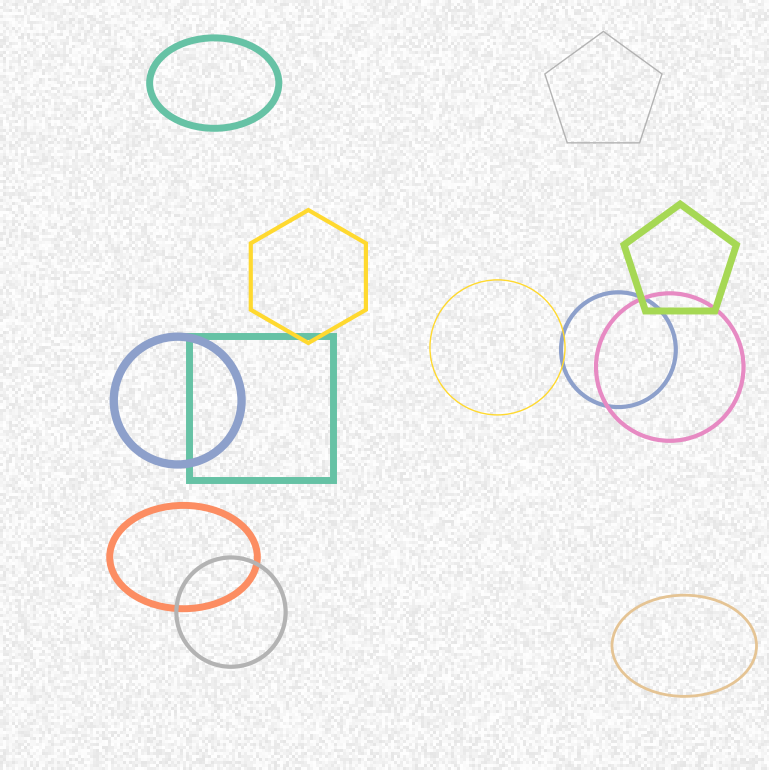[{"shape": "oval", "thickness": 2.5, "radius": 0.42, "center": [0.278, 0.892]}, {"shape": "square", "thickness": 2.5, "radius": 0.47, "center": [0.339, 0.47]}, {"shape": "oval", "thickness": 2.5, "radius": 0.48, "center": [0.238, 0.277]}, {"shape": "circle", "thickness": 3, "radius": 0.41, "center": [0.231, 0.48]}, {"shape": "circle", "thickness": 1.5, "radius": 0.37, "center": [0.803, 0.546]}, {"shape": "circle", "thickness": 1.5, "radius": 0.48, "center": [0.87, 0.523]}, {"shape": "pentagon", "thickness": 2.5, "radius": 0.38, "center": [0.883, 0.658]}, {"shape": "circle", "thickness": 0.5, "radius": 0.44, "center": [0.646, 0.549]}, {"shape": "hexagon", "thickness": 1.5, "radius": 0.43, "center": [0.4, 0.641]}, {"shape": "oval", "thickness": 1, "radius": 0.47, "center": [0.889, 0.161]}, {"shape": "pentagon", "thickness": 0.5, "radius": 0.4, "center": [0.784, 0.879]}, {"shape": "circle", "thickness": 1.5, "radius": 0.35, "center": [0.3, 0.205]}]